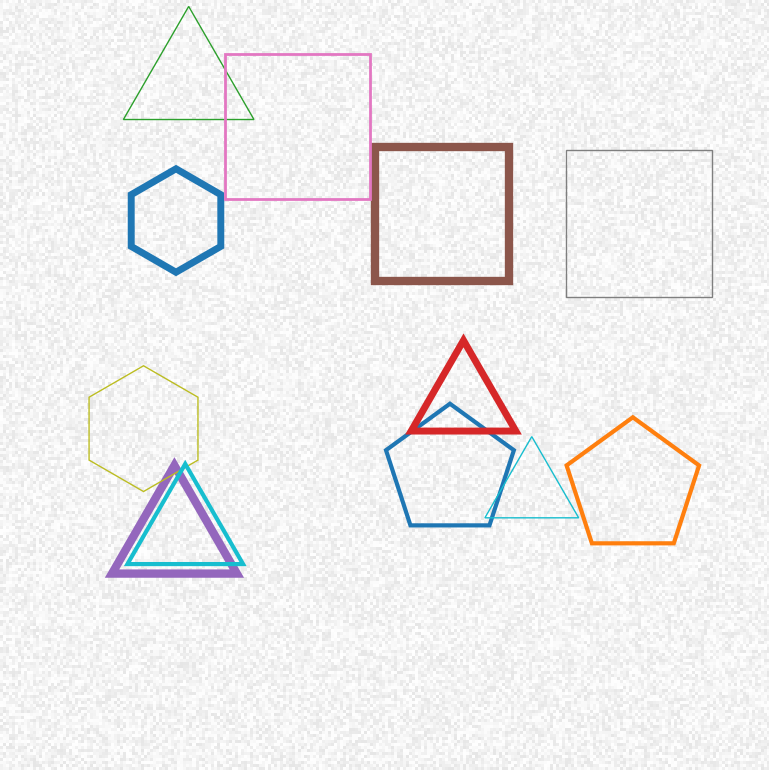[{"shape": "pentagon", "thickness": 1.5, "radius": 0.44, "center": [0.584, 0.388]}, {"shape": "hexagon", "thickness": 2.5, "radius": 0.34, "center": [0.229, 0.714]}, {"shape": "pentagon", "thickness": 1.5, "radius": 0.45, "center": [0.822, 0.368]}, {"shape": "triangle", "thickness": 0.5, "radius": 0.49, "center": [0.245, 0.894]}, {"shape": "triangle", "thickness": 2.5, "radius": 0.39, "center": [0.602, 0.479]}, {"shape": "triangle", "thickness": 3, "radius": 0.47, "center": [0.227, 0.302]}, {"shape": "square", "thickness": 3, "radius": 0.43, "center": [0.574, 0.722]}, {"shape": "square", "thickness": 1, "radius": 0.47, "center": [0.387, 0.836]}, {"shape": "square", "thickness": 0.5, "radius": 0.48, "center": [0.83, 0.709]}, {"shape": "hexagon", "thickness": 0.5, "radius": 0.41, "center": [0.186, 0.443]}, {"shape": "triangle", "thickness": 1.5, "radius": 0.43, "center": [0.241, 0.311]}, {"shape": "triangle", "thickness": 0.5, "radius": 0.35, "center": [0.691, 0.363]}]